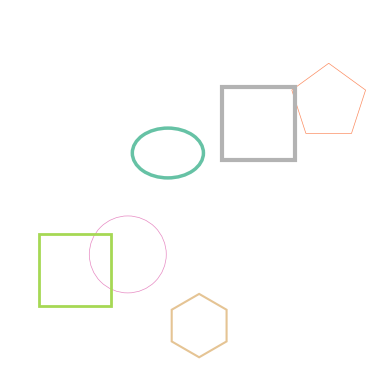[{"shape": "oval", "thickness": 2.5, "radius": 0.46, "center": [0.436, 0.603]}, {"shape": "pentagon", "thickness": 0.5, "radius": 0.5, "center": [0.854, 0.735]}, {"shape": "circle", "thickness": 0.5, "radius": 0.5, "center": [0.332, 0.339]}, {"shape": "square", "thickness": 2, "radius": 0.47, "center": [0.196, 0.298]}, {"shape": "hexagon", "thickness": 1.5, "radius": 0.41, "center": [0.517, 0.154]}, {"shape": "square", "thickness": 3, "radius": 0.47, "center": [0.672, 0.679]}]